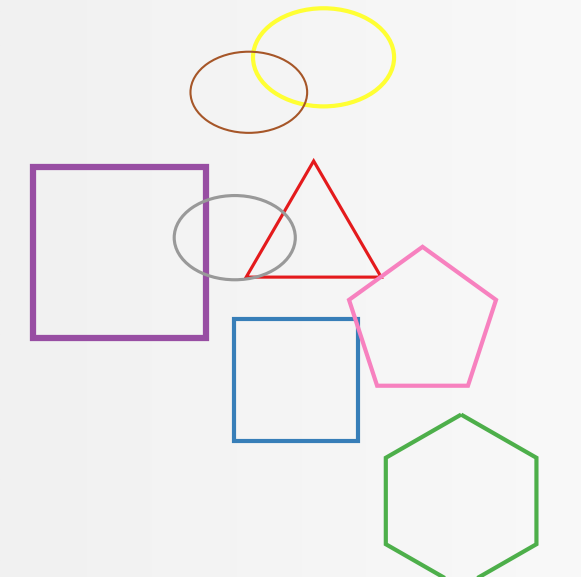[{"shape": "triangle", "thickness": 1.5, "radius": 0.67, "center": [0.54, 0.586]}, {"shape": "square", "thickness": 2, "radius": 0.53, "center": [0.51, 0.341]}, {"shape": "hexagon", "thickness": 2, "radius": 0.75, "center": [0.793, 0.132]}, {"shape": "square", "thickness": 3, "radius": 0.74, "center": [0.205, 0.562]}, {"shape": "oval", "thickness": 2, "radius": 0.61, "center": [0.557, 0.9]}, {"shape": "oval", "thickness": 1, "radius": 0.5, "center": [0.428, 0.839]}, {"shape": "pentagon", "thickness": 2, "radius": 0.66, "center": [0.727, 0.439]}, {"shape": "oval", "thickness": 1.5, "radius": 0.52, "center": [0.404, 0.588]}]